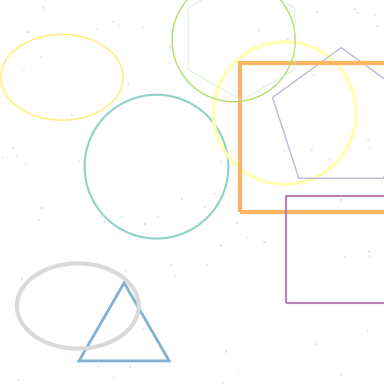[{"shape": "circle", "thickness": 1.5, "radius": 0.93, "center": [0.406, 0.567]}, {"shape": "circle", "thickness": 2.5, "radius": 0.93, "center": [0.74, 0.706]}, {"shape": "pentagon", "thickness": 1, "radius": 0.94, "center": [0.886, 0.689]}, {"shape": "triangle", "thickness": 2, "radius": 0.68, "center": [0.322, 0.13]}, {"shape": "square", "thickness": 3, "radius": 0.97, "center": [0.817, 0.644]}, {"shape": "circle", "thickness": 1, "radius": 0.8, "center": [0.607, 0.896]}, {"shape": "oval", "thickness": 3, "radius": 0.79, "center": [0.202, 0.205]}, {"shape": "square", "thickness": 1.5, "radius": 0.69, "center": [0.882, 0.353]}, {"shape": "hexagon", "thickness": 0.5, "radius": 0.8, "center": [0.627, 0.899]}, {"shape": "oval", "thickness": 1, "radius": 0.8, "center": [0.161, 0.799]}]